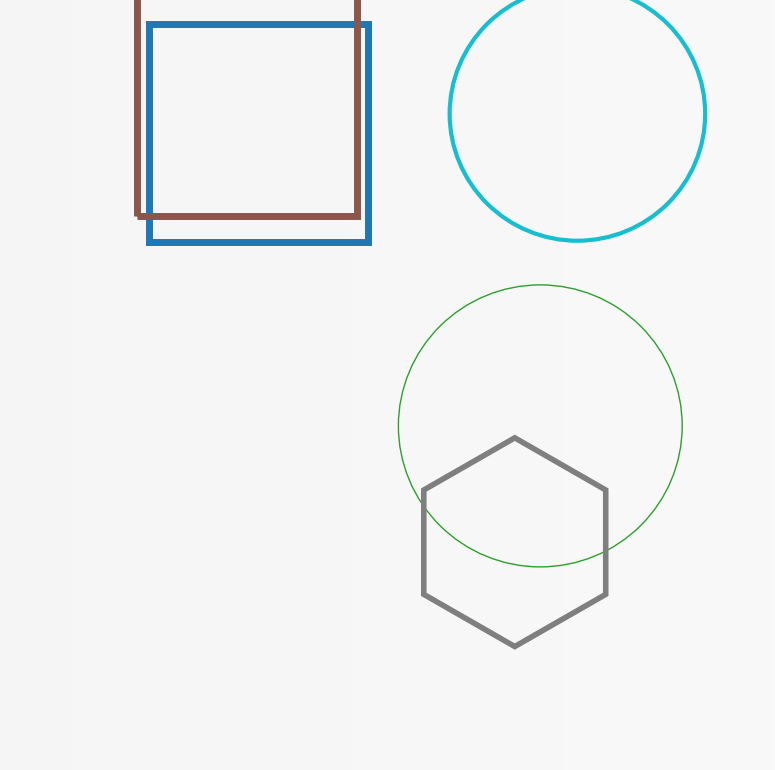[{"shape": "square", "thickness": 2.5, "radius": 0.71, "center": [0.334, 0.827]}, {"shape": "circle", "thickness": 0.5, "radius": 0.92, "center": [0.697, 0.447]}, {"shape": "square", "thickness": 2.5, "radius": 0.71, "center": [0.319, 0.86]}, {"shape": "hexagon", "thickness": 2, "radius": 0.68, "center": [0.664, 0.296]}, {"shape": "circle", "thickness": 1.5, "radius": 0.82, "center": [0.745, 0.852]}]